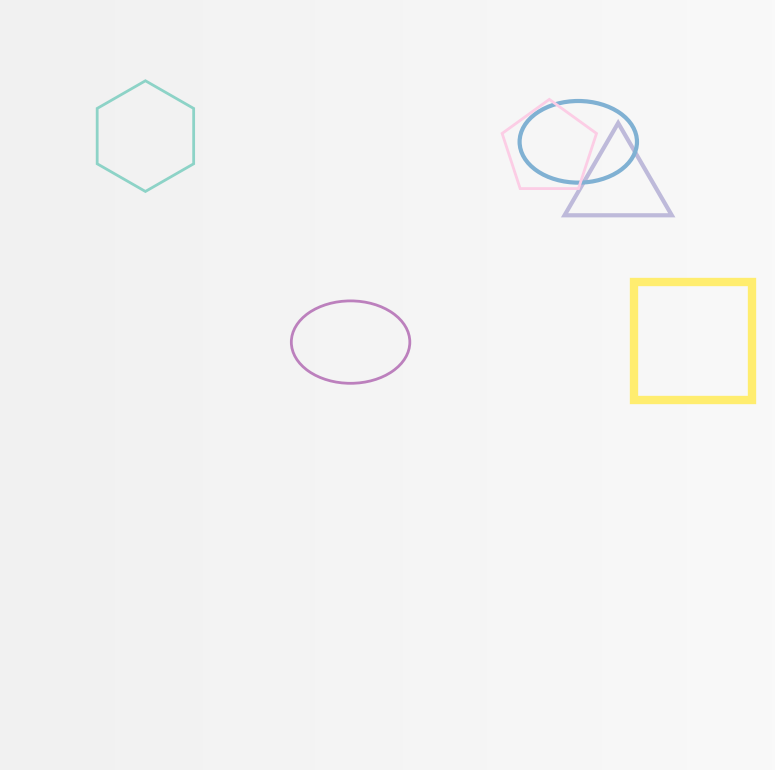[{"shape": "hexagon", "thickness": 1, "radius": 0.36, "center": [0.188, 0.823]}, {"shape": "triangle", "thickness": 1.5, "radius": 0.4, "center": [0.798, 0.76]}, {"shape": "oval", "thickness": 1.5, "radius": 0.38, "center": [0.746, 0.816]}, {"shape": "pentagon", "thickness": 1, "radius": 0.32, "center": [0.709, 0.807]}, {"shape": "oval", "thickness": 1, "radius": 0.38, "center": [0.452, 0.556]}, {"shape": "square", "thickness": 3, "radius": 0.38, "center": [0.894, 0.557]}]